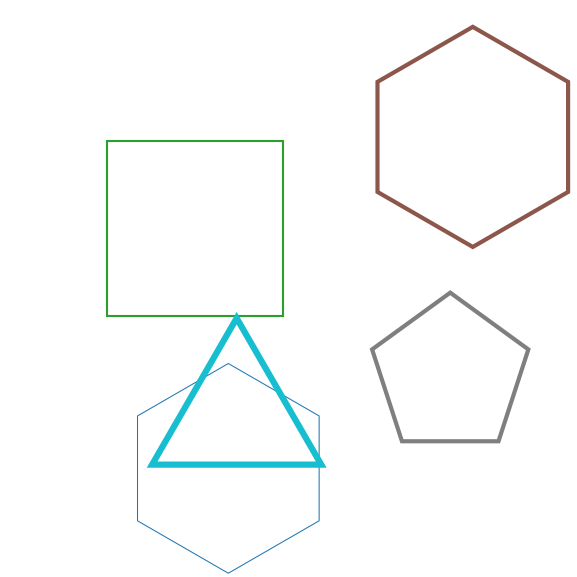[{"shape": "hexagon", "thickness": 0.5, "radius": 0.91, "center": [0.395, 0.188]}, {"shape": "square", "thickness": 1, "radius": 0.76, "center": [0.338, 0.603]}, {"shape": "hexagon", "thickness": 2, "radius": 0.95, "center": [0.819, 0.762]}, {"shape": "pentagon", "thickness": 2, "radius": 0.71, "center": [0.78, 0.35]}, {"shape": "triangle", "thickness": 3, "radius": 0.85, "center": [0.41, 0.279]}]